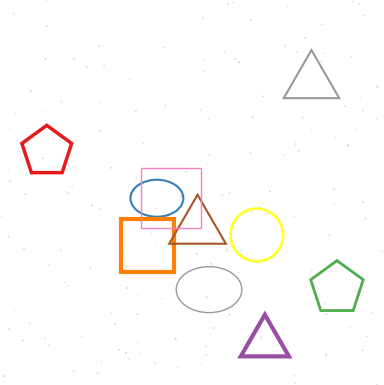[{"shape": "pentagon", "thickness": 2.5, "radius": 0.34, "center": [0.121, 0.607]}, {"shape": "oval", "thickness": 1.5, "radius": 0.34, "center": [0.407, 0.485]}, {"shape": "pentagon", "thickness": 2, "radius": 0.36, "center": [0.875, 0.251]}, {"shape": "triangle", "thickness": 3, "radius": 0.36, "center": [0.688, 0.11]}, {"shape": "square", "thickness": 3, "radius": 0.34, "center": [0.383, 0.362]}, {"shape": "circle", "thickness": 2, "radius": 0.34, "center": [0.667, 0.39]}, {"shape": "triangle", "thickness": 1.5, "radius": 0.42, "center": [0.513, 0.409]}, {"shape": "square", "thickness": 1, "radius": 0.39, "center": [0.445, 0.486]}, {"shape": "triangle", "thickness": 1.5, "radius": 0.42, "center": [0.809, 0.787]}, {"shape": "oval", "thickness": 1, "radius": 0.43, "center": [0.543, 0.248]}]